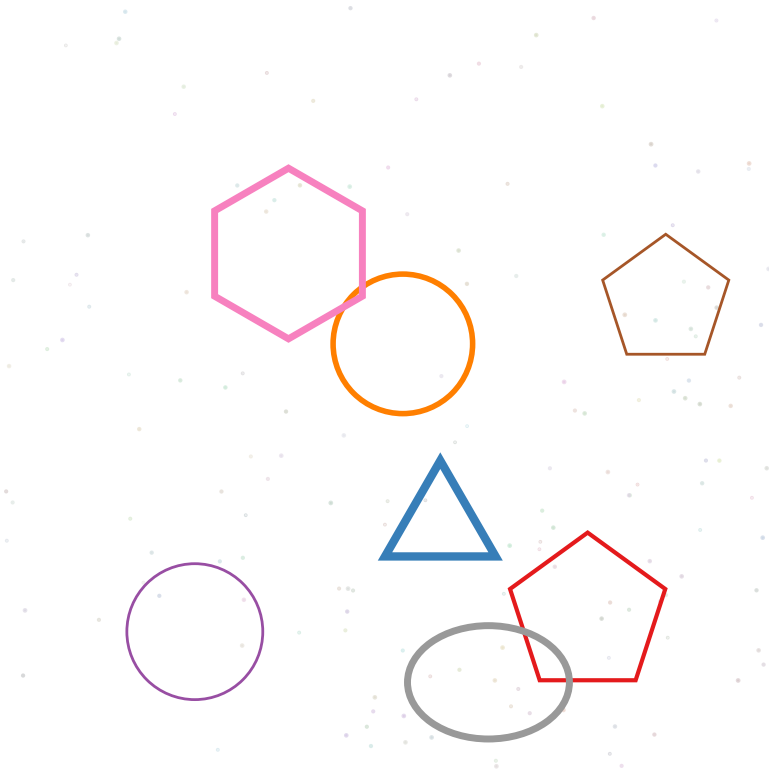[{"shape": "pentagon", "thickness": 1.5, "radius": 0.53, "center": [0.763, 0.202]}, {"shape": "triangle", "thickness": 3, "radius": 0.41, "center": [0.572, 0.319]}, {"shape": "circle", "thickness": 1, "radius": 0.44, "center": [0.253, 0.18]}, {"shape": "circle", "thickness": 2, "radius": 0.45, "center": [0.523, 0.553]}, {"shape": "pentagon", "thickness": 1, "radius": 0.43, "center": [0.865, 0.61]}, {"shape": "hexagon", "thickness": 2.5, "radius": 0.55, "center": [0.375, 0.671]}, {"shape": "oval", "thickness": 2.5, "radius": 0.53, "center": [0.634, 0.114]}]